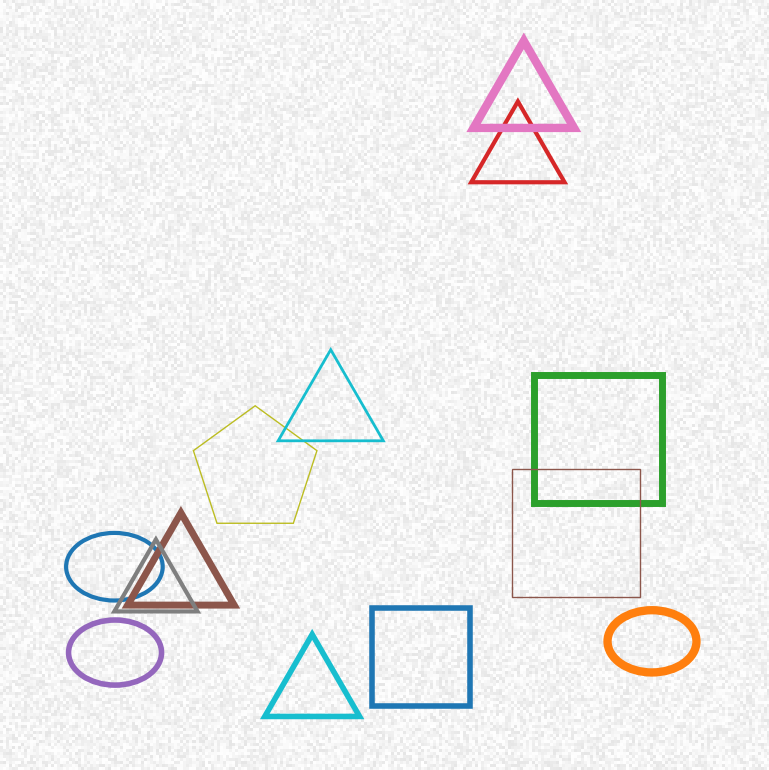[{"shape": "square", "thickness": 2, "radius": 0.32, "center": [0.547, 0.146]}, {"shape": "oval", "thickness": 1.5, "radius": 0.31, "center": [0.149, 0.264]}, {"shape": "oval", "thickness": 3, "radius": 0.29, "center": [0.847, 0.167]}, {"shape": "square", "thickness": 2.5, "radius": 0.42, "center": [0.777, 0.43]}, {"shape": "triangle", "thickness": 1.5, "radius": 0.35, "center": [0.673, 0.798]}, {"shape": "oval", "thickness": 2, "radius": 0.3, "center": [0.149, 0.153]}, {"shape": "square", "thickness": 0.5, "radius": 0.42, "center": [0.748, 0.308]}, {"shape": "triangle", "thickness": 2.5, "radius": 0.4, "center": [0.235, 0.254]}, {"shape": "triangle", "thickness": 3, "radius": 0.38, "center": [0.68, 0.872]}, {"shape": "triangle", "thickness": 1.5, "radius": 0.31, "center": [0.202, 0.237]}, {"shape": "pentagon", "thickness": 0.5, "radius": 0.42, "center": [0.331, 0.389]}, {"shape": "triangle", "thickness": 1, "radius": 0.39, "center": [0.43, 0.467]}, {"shape": "triangle", "thickness": 2, "radius": 0.36, "center": [0.405, 0.105]}]